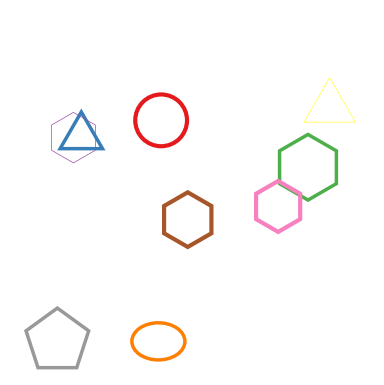[{"shape": "circle", "thickness": 3, "radius": 0.34, "center": [0.419, 0.687]}, {"shape": "triangle", "thickness": 2.5, "radius": 0.32, "center": [0.211, 0.646]}, {"shape": "hexagon", "thickness": 2.5, "radius": 0.43, "center": [0.8, 0.566]}, {"shape": "hexagon", "thickness": 0.5, "radius": 0.33, "center": [0.191, 0.642]}, {"shape": "oval", "thickness": 2.5, "radius": 0.34, "center": [0.411, 0.113]}, {"shape": "triangle", "thickness": 0.5, "radius": 0.39, "center": [0.856, 0.721]}, {"shape": "hexagon", "thickness": 3, "radius": 0.35, "center": [0.488, 0.43]}, {"shape": "hexagon", "thickness": 3, "radius": 0.33, "center": [0.722, 0.464]}, {"shape": "pentagon", "thickness": 2.5, "radius": 0.43, "center": [0.149, 0.114]}]